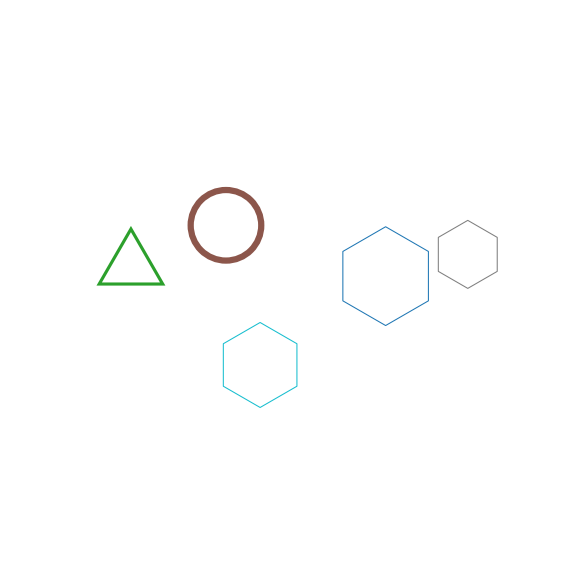[{"shape": "hexagon", "thickness": 0.5, "radius": 0.43, "center": [0.668, 0.521]}, {"shape": "triangle", "thickness": 1.5, "radius": 0.32, "center": [0.227, 0.539]}, {"shape": "circle", "thickness": 3, "radius": 0.31, "center": [0.391, 0.609]}, {"shape": "hexagon", "thickness": 0.5, "radius": 0.29, "center": [0.81, 0.559]}, {"shape": "hexagon", "thickness": 0.5, "radius": 0.37, "center": [0.45, 0.367]}]